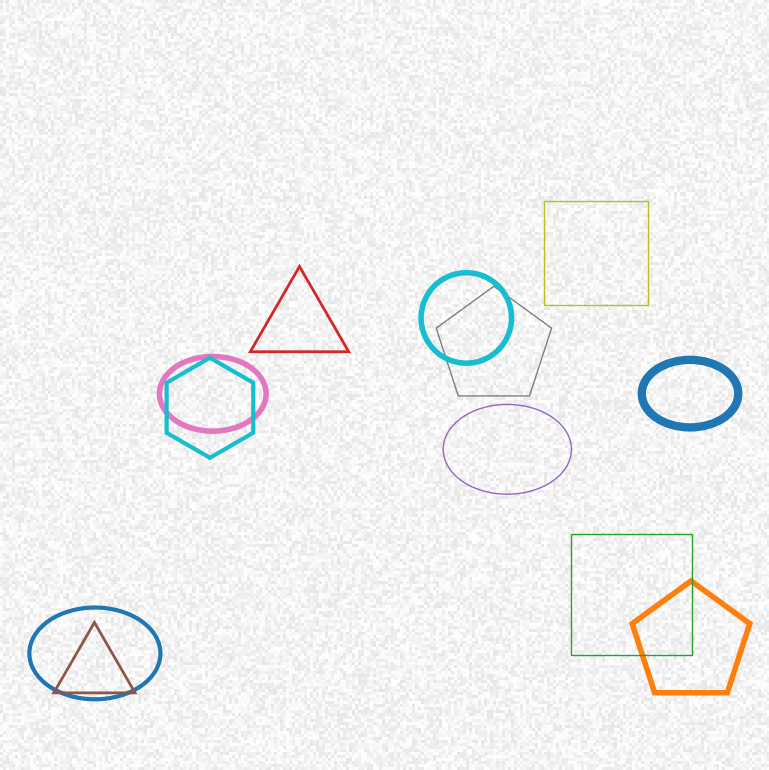[{"shape": "oval", "thickness": 3, "radius": 0.31, "center": [0.896, 0.489]}, {"shape": "oval", "thickness": 1.5, "radius": 0.43, "center": [0.123, 0.151]}, {"shape": "pentagon", "thickness": 2, "radius": 0.4, "center": [0.897, 0.165]}, {"shape": "square", "thickness": 0.5, "radius": 0.39, "center": [0.821, 0.228]}, {"shape": "triangle", "thickness": 1, "radius": 0.37, "center": [0.389, 0.58]}, {"shape": "oval", "thickness": 0.5, "radius": 0.42, "center": [0.659, 0.416]}, {"shape": "triangle", "thickness": 1, "radius": 0.3, "center": [0.123, 0.131]}, {"shape": "oval", "thickness": 2, "radius": 0.35, "center": [0.276, 0.489]}, {"shape": "pentagon", "thickness": 0.5, "radius": 0.39, "center": [0.641, 0.55]}, {"shape": "square", "thickness": 0.5, "radius": 0.34, "center": [0.774, 0.671]}, {"shape": "hexagon", "thickness": 1.5, "radius": 0.32, "center": [0.273, 0.47]}, {"shape": "circle", "thickness": 2, "radius": 0.29, "center": [0.606, 0.587]}]